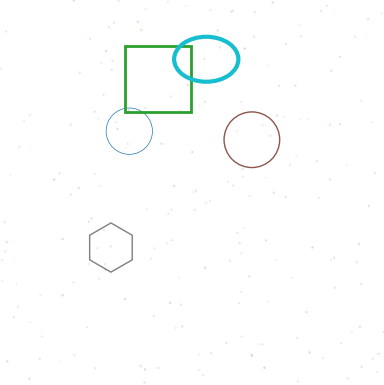[{"shape": "circle", "thickness": 0.5, "radius": 0.3, "center": [0.336, 0.659]}, {"shape": "square", "thickness": 2, "radius": 0.43, "center": [0.41, 0.795]}, {"shape": "circle", "thickness": 1, "radius": 0.36, "center": [0.654, 0.637]}, {"shape": "hexagon", "thickness": 1, "radius": 0.32, "center": [0.288, 0.357]}, {"shape": "oval", "thickness": 3, "radius": 0.42, "center": [0.536, 0.846]}]